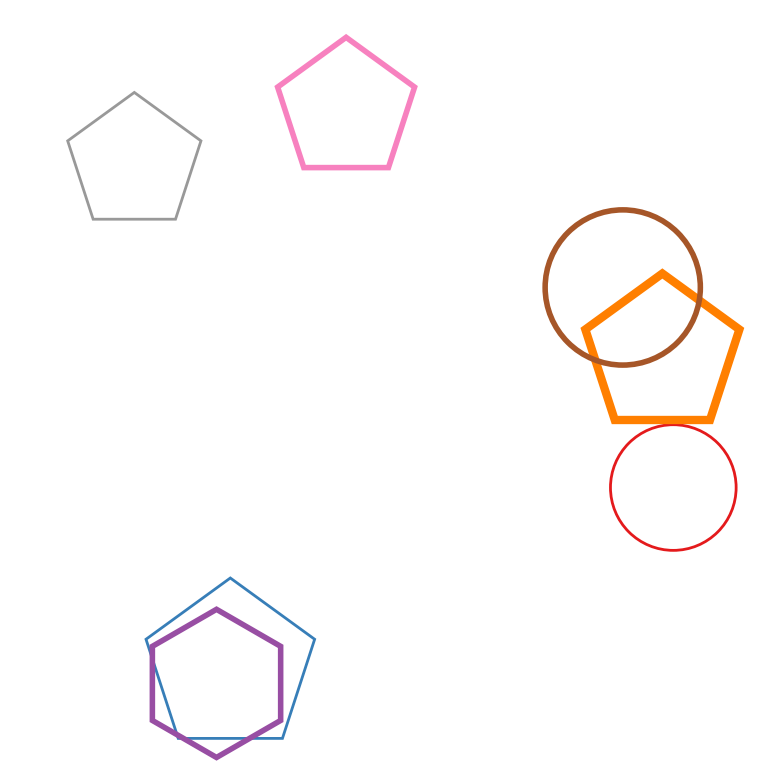[{"shape": "circle", "thickness": 1, "radius": 0.41, "center": [0.874, 0.367]}, {"shape": "pentagon", "thickness": 1, "radius": 0.58, "center": [0.299, 0.134]}, {"shape": "hexagon", "thickness": 2, "radius": 0.48, "center": [0.281, 0.112]}, {"shape": "pentagon", "thickness": 3, "radius": 0.53, "center": [0.86, 0.54]}, {"shape": "circle", "thickness": 2, "radius": 0.5, "center": [0.809, 0.627]}, {"shape": "pentagon", "thickness": 2, "radius": 0.47, "center": [0.449, 0.858]}, {"shape": "pentagon", "thickness": 1, "radius": 0.46, "center": [0.174, 0.789]}]